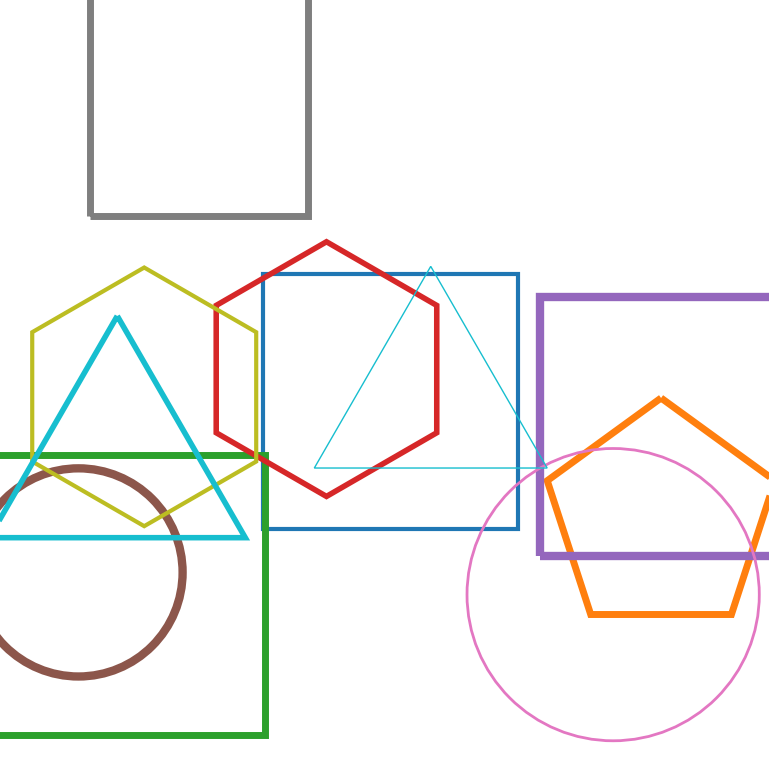[{"shape": "square", "thickness": 1.5, "radius": 0.83, "center": [0.507, 0.479]}, {"shape": "pentagon", "thickness": 2.5, "radius": 0.78, "center": [0.859, 0.328]}, {"shape": "square", "thickness": 2.5, "radius": 0.91, "center": [0.161, 0.227]}, {"shape": "hexagon", "thickness": 2, "radius": 0.83, "center": [0.424, 0.521]}, {"shape": "square", "thickness": 3, "radius": 0.84, "center": [0.869, 0.446]}, {"shape": "circle", "thickness": 3, "radius": 0.68, "center": [0.102, 0.257]}, {"shape": "circle", "thickness": 1, "radius": 0.95, "center": [0.796, 0.228]}, {"shape": "square", "thickness": 2.5, "radius": 0.71, "center": [0.259, 0.861]}, {"shape": "hexagon", "thickness": 1.5, "radius": 0.84, "center": [0.187, 0.485]}, {"shape": "triangle", "thickness": 2, "radius": 0.96, "center": [0.152, 0.398]}, {"shape": "triangle", "thickness": 0.5, "radius": 0.87, "center": [0.559, 0.479]}]